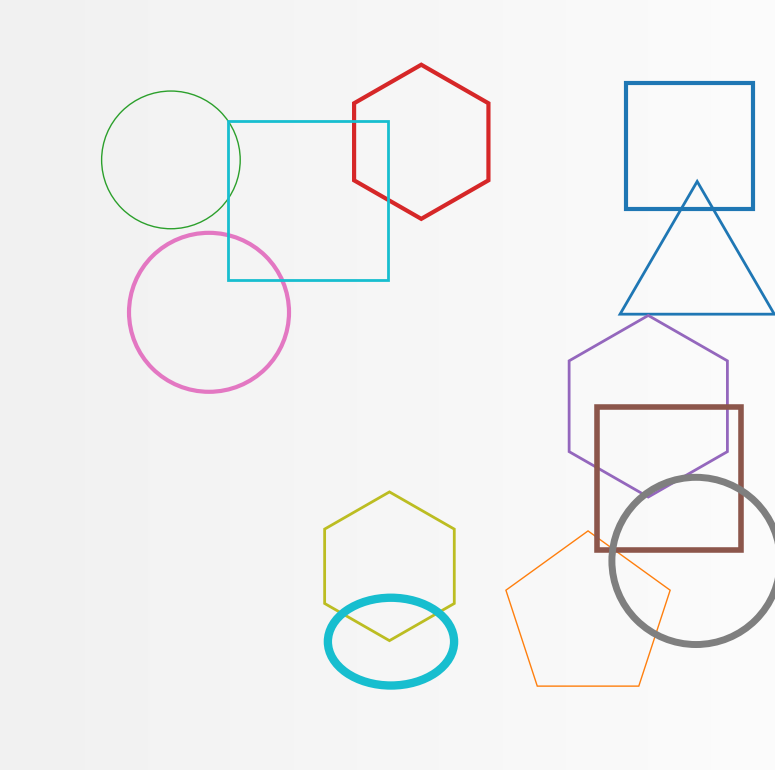[{"shape": "triangle", "thickness": 1, "radius": 0.57, "center": [0.9, 0.649]}, {"shape": "square", "thickness": 1.5, "radius": 0.41, "center": [0.889, 0.811]}, {"shape": "pentagon", "thickness": 0.5, "radius": 0.56, "center": [0.759, 0.199]}, {"shape": "circle", "thickness": 0.5, "radius": 0.45, "center": [0.221, 0.792]}, {"shape": "hexagon", "thickness": 1.5, "radius": 0.5, "center": [0.544, 0.816]}, {"shape": "hexagon", "thickness": 1, "radius": 0.59, "center": [0.836, 0.472]}, {"shape": "square", "thickness": 2, "radius": 0.46, "center": [0.863, 0.379]}, {"shape": "circle", "thickness": 1.5, "radius": 0.52, "center": [0.27, 0.594]}, {"shape": "circle", "thickness": 2.5, "radius": 0.54, "center": [0.898, 0.272]}, {"shape": "hexagon", "thickness": 1, "radius": 0.48, "center": [0.503, 0.265]}, {"shape": "oval", "thickness": 3, "radius": 0.41, "center": [0.504, 0.167]}, {"shape": "square", "thickness": 1, "radius": 0.52, "center": [0.398, 0.739]}]